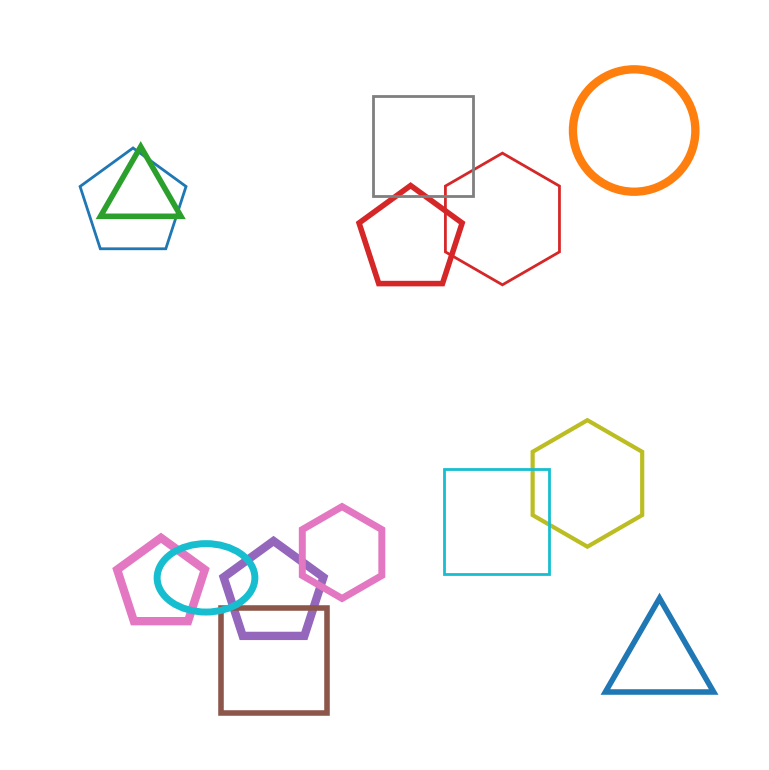[{"shape": "triangle", "thickness": 2, "radius": 0.41, "center": [0.857, 0.142]}, {"shape": "pentagon", "thickness": 1, "radius": 0.36, "center": [0.173, 0.735]}, {"shape": "circle", "thickness": 3, "radius": 0.4, "center": [0.824, 0.83]}, {"shape": "triangle", "thickness": 2, "radius": 0.3, "center": [0.183, 0.749]}, {"shape": "hexagon", "thickness": 1, "radius": 0.43, "center": [0.653, 0.716]}, {"shape": "pentagon", "thickness": 2, "radius": 0.35, "center": [0.533, 0.689]}, {"shape": "pentagon", "thickness": 3, "radius": 0.34, "center": [0.355, 0.229]}, {"shape": "square", "thickness": 2, "radius": 0.34, "center": [0.356, 0.142]}, {"shape": "hexagon", "thickness": 2.5, "radius": 0.3, "center": [0.444, 0.282]}, {"shape": "pentagon", "thickness": 3, "radius": 0.3, "center": [0.209, 0.242]}, {"shape": "square", "thickness": 1, "radius": 0.33, "center": [0.55, 0.81]}, {"shape": "hexagon", "thickness": 1.5, "radius": 0.41, "center": [0.763, 0.372]}, {"shape": "oval", "thickness": 2.5, "radius": 0.32, "center": [0.268, 0.25]}, {"shape": "square", "thickness": 1, "radius": 0.34, "center": [0.645, 0.322]}]